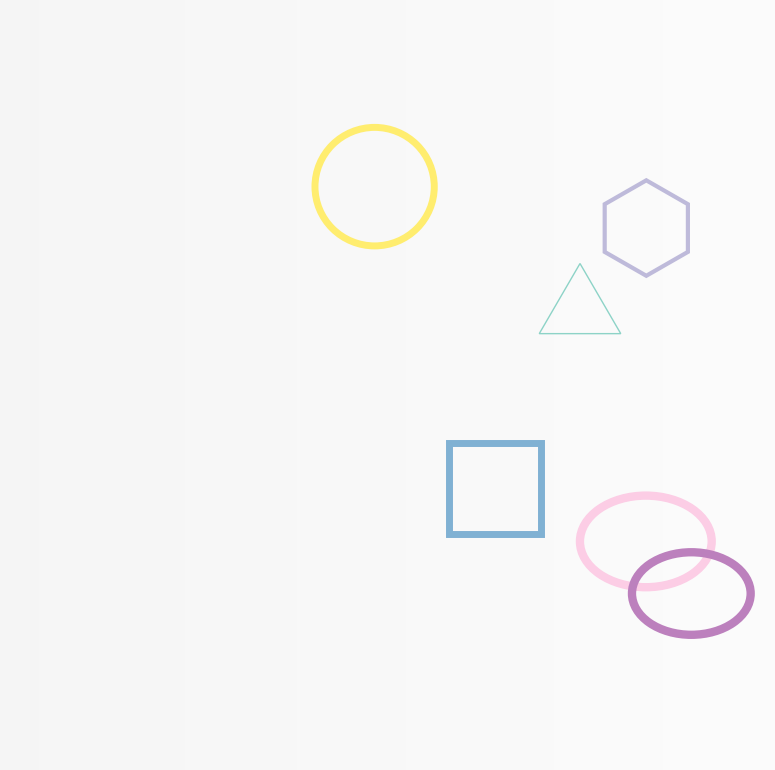[{"shape": "triangle", "thickness": 0.5, "radius": 0.3, "center": [0.748, 0.597]}, {"shape": "hexagon", "thickness": 1.5, "radius": 0.31, "center": [0.834, 0.704]}, {"shape": "square", "thickness": 2.5, "radius": 0.3, "center": [0.639, 0.365]}, {"shape": "oval", "thickness": 3, "radius": 0.42, "center": [0.833, 0.297]}, {"shape": "oval", "thickness": 3, "radius": 0.38, "center": [0.892, 0.229]}, {"shape": "circle", "thickness": 2.5, "radius": 0.38, "center": [0.483, 0.758]}]